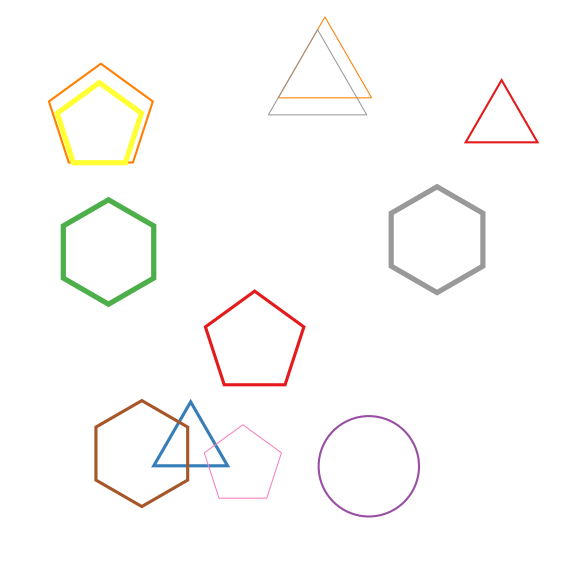[{"shape": "triangle", "thickness": 1, "radius": 0.36, "center": [0.869, 0.789]}, {"shape": "pentagon", "thickness": 1.5, "radius": 0.45, "center": [0.441, 0.405]}, {"shape": "triangle", "thickness": 1.5, "radius": 0.37, "center": [0.33, 0.229]}, {"shape": "hexagon", "thickness": 2.5, "radius": 0.45, "center": [0.188, 0.563]}, {"shape": "circle", "thickness": 1, "radius": 0.43, "center": [0.639, 0.192]}, {"shape": "pentagon", "thickness": 1, "radius": 0.47, "center": [0.175, 0.794]}, {"shape": "triangle", "thickness": 0.5, "radius": 0.47, "center": [0.563, 0.876]}, {"shape": "pentagon", "thickness": 2.5, "radius": 0.38, "center": [0.172, 0.779]}, {"shape": "hexagon", "thickness": 1.5, "radius": 0.46, "center": [0.246, 0.214]}, {"shape": "pentagon", "thickness": 0.5, "radius": 0.35, "center": [0.421, 0.193]}, {"shape": "hexagon", "thickness": 2.5, "radius": 0.46, "center": [0.757, 0.584]}, {"shape": "triangle", "thickness": 0.5, "radius": 0.49, "center": [0.55, 0.849]}]